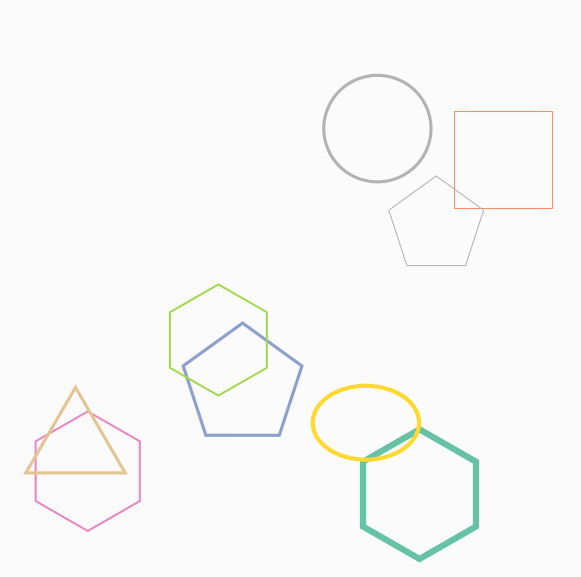[{"shape": "hexagon", "thickness": 3, "radius": 0.56, "center": [0.722, 0.143]}, {"shape": "square", "thickness": 0.5, "radius": 0.42, "center": [0.866, 0.723]}, {"shape": "pentagon", "thickness": 1.5, "radius": 0.54, "center": [0.417, 0.332]}, {"shape": "hexagon", "thickness": 1, "radius": 0.52, "center": [0.151, 0.183]}, {"shape": "hexagon", "thickness": 1, "radius": 0.48, "center": [0.376, 0.41]}, {"shape": "oval", "thickness": 2, "radius": 0.46, "center": [0.63, 0.267]}, {"shape": "triangle", "thickness": 1.5, "radius": 0.49, "center": [0.13, 0.23]}, {"shape": "pentagon", "thickness": 0.5, "radius": 0.43, "center": [0.75, 0.609]}, {"shape": "circle", "thickness": 1.5, "radius": 0.46, "center": [0.649, 0.776]}]